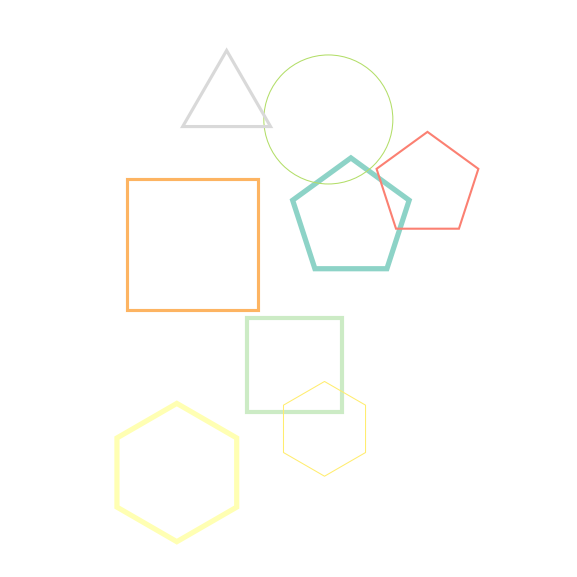[{"shape": "pentagon", "thickness": 2.5, "radius": 0.53, "center": [0.608, 0.62]}, {"shape": "hexagon", "thickness": 2.5, "radius": 0.6, "center": [0.306, 0.181]}, {"shape": "pentagon", "thickness": 1, "radius": 0.46, "center": [0.74, 0.678]}, {"shape": "square", "thickness": 1.5, "radius": 0.57, "center": [0.334, 0.576]}, {"shape": "circle", "thickness": 0.5, "radius": 0.56, "center": [0.569, 0.792]}, {"shape": "triangle", "thickness": 1.5, "radius": 0.44, "center": [0.392, 0.824]}, {"shape": "square", "thickness": 2, "radius": 0.41, "center": [0.51, 0.367]}, {"shape": "hexagon", "thickness": 0.5, "radius": 0.41, "center": [0.562, 0.257]}]